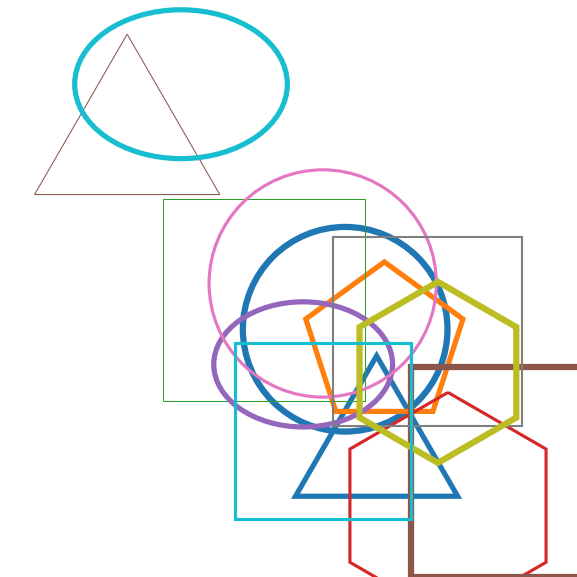[{"shape": "circle", "thickness": 3, "radius": 0.89, "center": [0.598, 0.429]}, {"shape": "triangle", "thickness": 2.5, "radius": 0.81, "center": [0.652, 0.221]}, {"shape": "pentagon", "thickness": 2.5, "radius": 0.72, "center": [0.666, 0.402]}, {"shape": "square", "thickness": 0.5, "radius": 0.87, "center": [0.457, 0.48]}, {"shape": "hexagon", "thickness": 1.5, "radius": 0.98, "center": [0.776, 0.124]}, {"shape": "oval", "thickness": 2.5, "radius": 0.77, "center": [0.525, 0.368]}, {"shape": "square", "thickness": 3, "radius": 0.91, "center": [0.894, 0.182]}, {"shape": "triangle", "thickness": 0.5, "radius": 0.93, "center": [0.22, 0.755]}, {"shape": "circle", "thickness": 1.5, "radius": 0.98, "center": [0.559, 0.508]}, {"shape": "square", "thickness": 1, "radius": 0.82, "center": [0.74, 0.425]}, {"shape": "hexagon", "thickness": 3, "radius": 0.78, "center": [0.758, 0.354]}, {"shape": "oval", "thickness": 2.5, "radius": 0.92, "center": [0.313, 0.853]}, {"shape": "square", "thickness": 1.5, "radius": 0.76, "center": [0.559, 0.253]}]